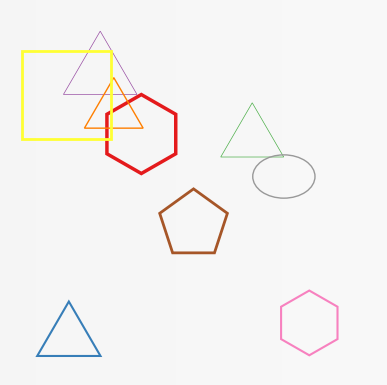[{"shape": "hexagon", "thickness": 2.5, "radius": 0.51, "center": [0.365, 0.652]}, {"shape": "triangle", "thickness": 1.5, "radius": 0.47, "center": [0.178, 0.123]}, {"shape": "triangle", "thickness": 0.5, "radius": 0.47, "center": [0.651, 0.639]}, {"shape": "triangle", "thickness": 0.5, "radius": 0.55, "center": [0.259, 0.809]}, {"shape": "triangle", "thickness": 1, "radius": 0.44, "center": [0.294, 0.711]}, {"shape": "square", "thickness": 2, "radius": 0.57, "center": [0.172, 0.754]}, {"shape": "pentagon", "thickness": 2, "radius": 0.46, "center": [0.499, 0.418]}, {"shape": "hexagon", "thickness": 1.5, "radius": 0.42, "center": [0.798, 0.161]}, {"shape": "oval", "thickness": 1, "radius": 0.4, "center": [0.733, 0.542]}]